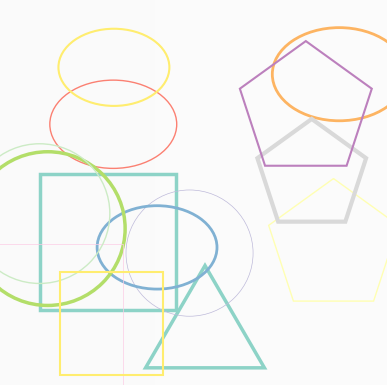[{"shape": "triangle", "thickness": 2.5, "radius": 0.89, "center": [0.529, 0.133]}, {"shape": "square", "thickness": 2.5, "radius": 0.88, "center": [0.279, 0.372]}, {"shape": "pentagon", "thickness": 1, "radius": 0.88, "center": [0.861, 0.36]}, {"shape": "circle", "thickness": 0.5, "radius": 0.82, "center": [0.489, 0.343]}, {"shape": "oval", "thickness": 1, "radius": 0.82, "center": [0.292, 0.677]}, {"shape": "oval", "thickness": 2, "radius": 0.77, "center": [0.405, 0.357]}, {"shape": "oval", "thickness": 2, "radius": 0.86, "center": [0.876, 0.807]}, {"shape": "circle", "thickness": 2.5, "radius": 1.0, "center": [0.123, 0.406]}, {"shape": "square", "thickness": 0.5, "radius": 0.93, "center": [0.131, 0.18]}, {"shape": "pentagon", "thickness": 3, "radius": 0.74, "center": [0.804, 0.544]}, {"shape": "pentagon", "thickness": 1.5, "radius": 0.89, "center": [0.789, 0.714]}, {"shape": "circle", "thickness": 1, "radius": 0.91, "center": [0.102, 0.445]}, {"shape": "oval", "thickness": 1.5, "radius": 0.72, "center": [0.294, 0.825]}, {"shape": "square", "thickness": 1.5, "radius": 0.67, "center": [0.287, 0.159]}]